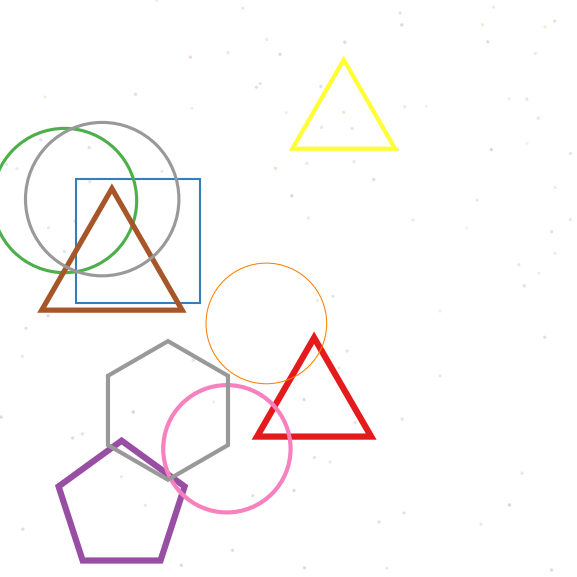[{"shape": "triangle", "thickness": 3, "radius": 0.57, "center": [0.544, 0.3]}, {"shape": "square", "thickness": 1, "radius": 0.54, "center": [0.24, 0.581]}, {"shape": "circle", "thickness": 1.5, "radius": 0.62, "center": [0.112, 0.652]}, {"shape": "pentagon", "thickness": 3, "radius": 0.57, "center": [0.211, 0.121]}, {"shape": "circle", "thickness": 0.5, "radius": 0.52, "center": [0.461, 0.439]}, {"shape": "triangle", "thickness": 2, "radius": 0.51, "center": [0.595, 0.793]}, {"shape": "triangle", "thickness": 2.5, "radius": 0.7, "center": [0.194, 0.532]}, {"shape": "circle", "thickness": 2, "radius": 0.55, "center": [0.393, 0.222]}, {"shape": "circle", "thickness": 1.5, "radius": 0.66, "center": [0.177, 0.654]}, {"shape": "hexagon", "thickness": 2, "radius": 0.6, "center": [0.291, 0.288]}]